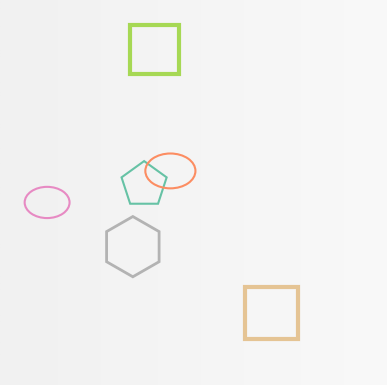[{"shape": "pentagon", "thickness": 1.5, "radius": 0.31, "center": [0.372, 0.52]}, {"shape": "oval", "thickness": 1.5, "radius": 0.32, "center": [0.44, 0.556]}, {"shape": "oval", "thickness": 1.5, "radius": 0.29, "center": [0.122, 0.474]}, {"shape": "square", "thickness": 3, "radius": 0.32, "center": [0.399, 0.871]}, {"shape": "square", "thickness": 3, "radius": 0.34, "center": [0.7, 0.188]}, {"shape": "hexagon", "thickness": 2, "radius": 0.39, "center": [0.343, 0.359]}]